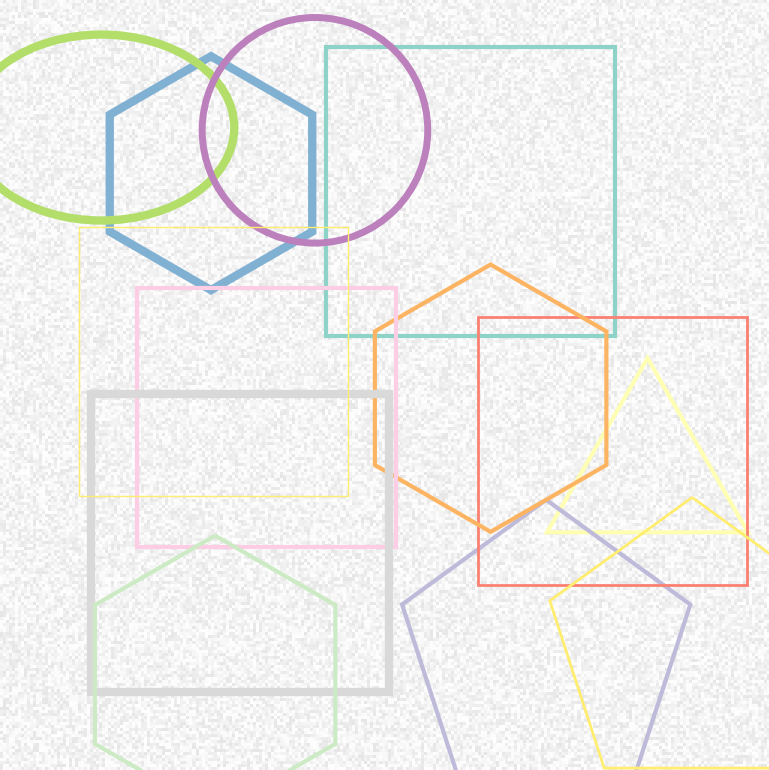[{"shape": "square", "thickness": 1.5, "radius": 0.94, "center": [0.611, 0.751]}, {"shape": "triangle", "thickness": 1.5, "radius": 0.75, "center": [0.841, 0.384]}, {"shape": "pentagon", "thickness": 1.5, "radius": 0.98, "center": [0.709, 0.154]}, {"shape": "square", "thickness": 1, "radius": 0.87, "center": [0.796, 0.414]}, {"shape": "hexagon", "thickness": 3, "radius": 0.76, "center": [0.274, 0.775]}, {"shape": "hexagon", "thickness": 1.5, "radius": 0.87, "center": [0.637, 0.483]}, {"shape": "oval", "thickness": 3, "radius": 0.86, "center": [0.132, 0.834]}, {"shape": "square", "thickness": 1.5, "radius": 0.84, "center": [0.346, 0.458]}, {"shape": "square", "thickness": 3, "radius": 0.97, "center": [0.312, 0.295]}, {"shape": "circle", "thickness": 2.5, "radius": 0.73, "center": [0.409, 0.831]}, {"shape": "hexagon", "thickness": 1.5, "radius": 0.9, "center": [0.279, 0.124]}, {"shape": "square", "thickness": 0.5, "radius": 0.87, "center": [0.277, 0.53]}, {"shape": "pentagon", "thickness": 1, "radius": 0.97, "center": [0.899, 0.16]}]